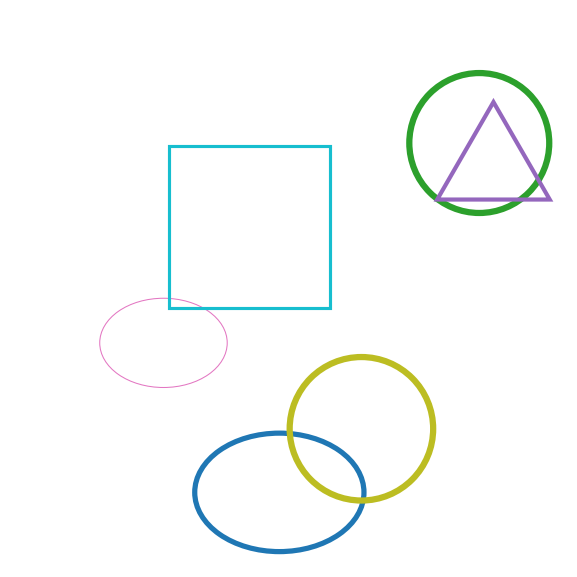[{"shape": "oval", "thickness": 2.5, "radius": 0.73, "center": [0.484, 0.147]}, {"shape": "circle", "thickness": 3, "radius": 0.61, "center": [0.83, 0.751]}, {"shape": "triangle", "thickness": 2, "radius": 0.56, "center": [0.854, 0.71]}, {"shape": "oval", "thickness": 0.5, "radius": 0.55, "center": [0.283, 0.405]}, {"shape": "circle", "thickness": 3, "radius": 0.62, "center": [0.626, 0.257]}, {"shape": "square", "thickness": 1.5, "radius": 0.7, "center": [0.432, 0.606]}]